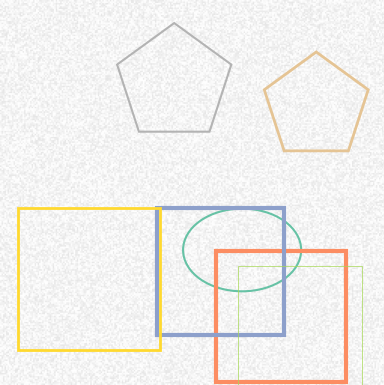[{"shape": "oval", "thickness": 1.5, "radius": 0.77, "center": [0.629, 0.351]}, {"shape": "square", "thickness": 3, "radius": 0.85, "center": [0.73, 0.178]}, {"shape": "square", "thickness": 3, "radius": 0.83, "center": [0.573, 0.295]}, {"shape": "square", "thickness": 0.5, "radius": 0.81, "center": [0.779, 0.146]}, {"shape": "square", "thickness": 2, "radius": 0.93, "center": [0.231, 0.275]}, {"shape": "pentagon", "thickness": 2, "radius": 0.71, "center": [0.821, 0.723]}, {"shape": "pentagon", "thickness": 1.5, "radius": 0.78, "center": [0.452, 0.784]}]